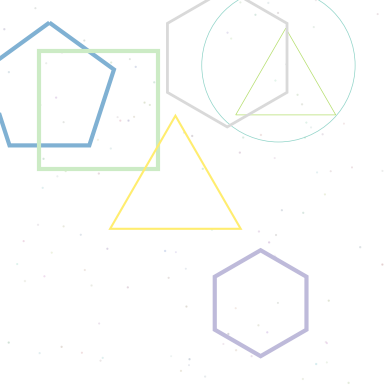[{"shape": "circle", "thickness": 0.5, "radius": 1.0, "center": [0.723, 0.83]}, {"shape": "hexagon", "thickness": 3, "radius": 0.69, "center": [0.677, 0.212]}, {"shape": "pentagon", "thickness": 3, "radius": 0.88, "center": [0.128, 0.765]}, {"shape": "triangle", "thickness": 0.5, "radius": 0.75, "center": [0.742, 0.777]}, {"shape": "hexagon", "thickness": 2, "radius": 0.9, "center": [0.59, 0.85]}, {"shape": "square", "thickness": 3, "radius": 0.77, "center": [0.255, 0.715]}, {"shape": "triangle", "thickness": 1.5, "radius": 0.98, "center": [0.456, 0.504]}]